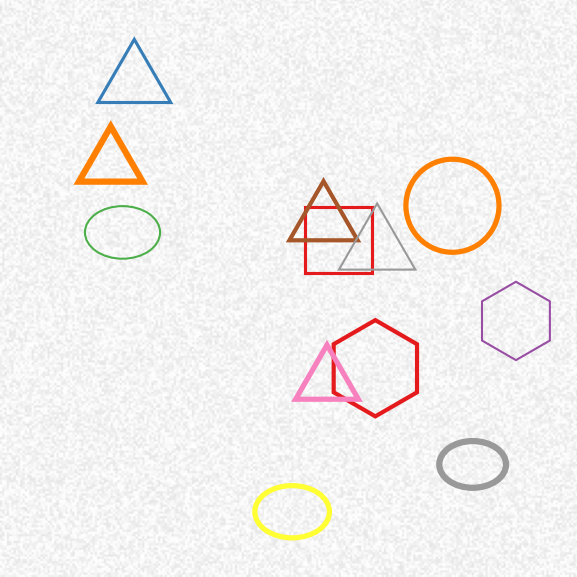[{"shape": "square", "thickness": 1.5, "radius": 0.29, "center": [0.587, 0.583]}, {"shape": "hexagon", "thickness": 2, "radius": 0.42, "center": [0.65, 0.361]}, {"shape": "triangle", "thickness": 1.5, "radius": 0.36, "center": [0.233, 0.858]}, {"shape": "oval", "thickness": 1, "radius": 0.33, "center": [0.212, 0.597]}, {"shape": "hexagon", "thickness": 1, "radius": 0.34, "center": [0.893, 0.443]}, {"shape": "circle", "thickness": 2.5, "radius": 0.4, "center": [0.783, 0.643]}, {"shape": "triangle", "thickness": 3, "radius": 0.32, "center": [0.192, 0.716]}, {"shape": "oval", "thickness": 2.5, "radius": 0.32, "center": [0.506, 0.113]}, {"shape": "triangle", "thickness": 2, "radius": 0.34, "center": [0.56, 0.617]}, {"shape": "triangle", "thickness": 2.5, "radius": 0.31, "center": [0.566, 0.339]}, {"shape": "triangle", "thickness": 1, "radius": 0.38, "center": [0.653, 0.57]}, {"shape": "oval", "thickness": 3, "radius": 0.29, "center": [0.818, 0.195]}]